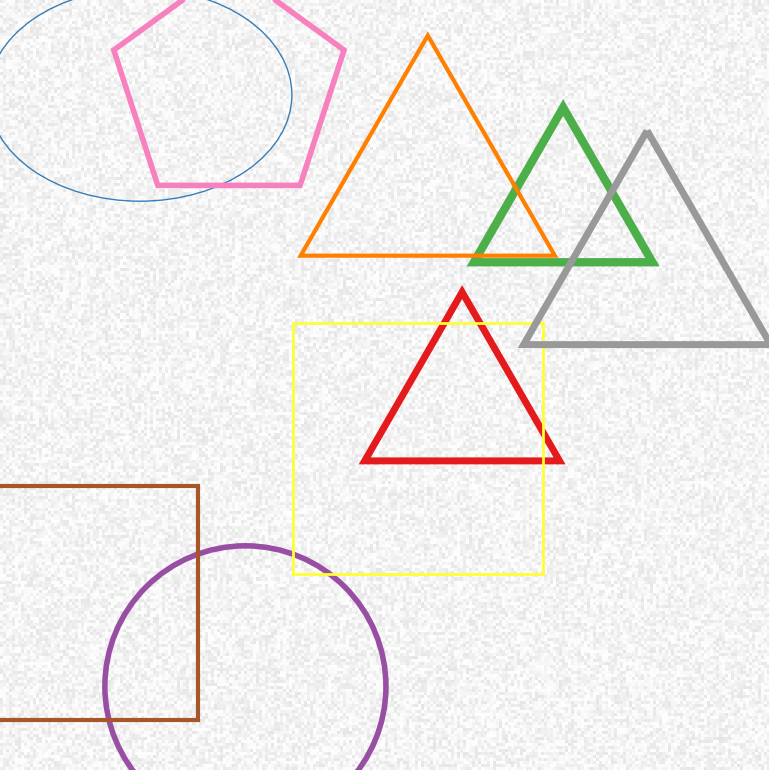[{"shape": "triangle", "thickness": 2.5, "radius": 0.73, "center": [0.6, 0.475]}, {"shape": "oval", "thickness": 0.5, "radius": 0.99, "center": [0.182, 0.877]}, {"shape": "triangle", "thickness": 3, "radius": 0.67, "center": [0.731, 0.726]}, {"shape": "circle", "thickness": 2, "radius": 0.91, "center": [0.319, 0.109]}, {"shape": "triangle", "thickness": 1.5, "radius": 0.95, "center": [0.556, 0.763]}, {"shape": "square", "thickness": 1, "radius": 0.81, "center": [0.543, 0.417]}, {"shape": "square", "thickness": 1.5, "radius": 0.76, "center": [0.105, 0.217]}, {"shape": "pentagon", "thickness": 2, "radius": 0.79, "center": [0.297, 0.886]}, {"shape": "triangle", "thickness": 2.5, "radius": 0.93, "center": [0.84, 0.645]}]